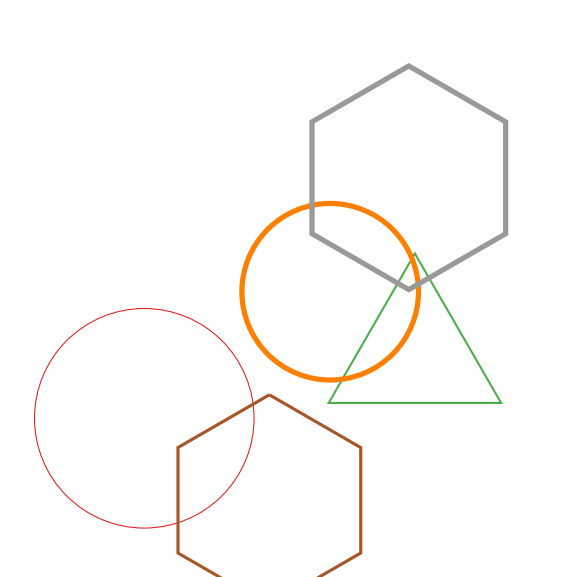[{"shape": "circle", "thickness": 0.5, "radius": 0.95, "center": [0.25, 0.275]}, {"shape": "triangle", "thickness": 1, "radius": 0.86, "center": [0.718, 0.388]}, {"shape": "circle", "thickness": 2.5, "radius": 0.76, "center": [0.572, 0.494]}, {"shape": "hexagon", "thickness": 1.5, "radius": 0.91, "center": [0.466, 0.133]}, {"shape": "hexagon", "thickness": 2.5, "radius": 0.97, "center": [0.708, 0.691]}]